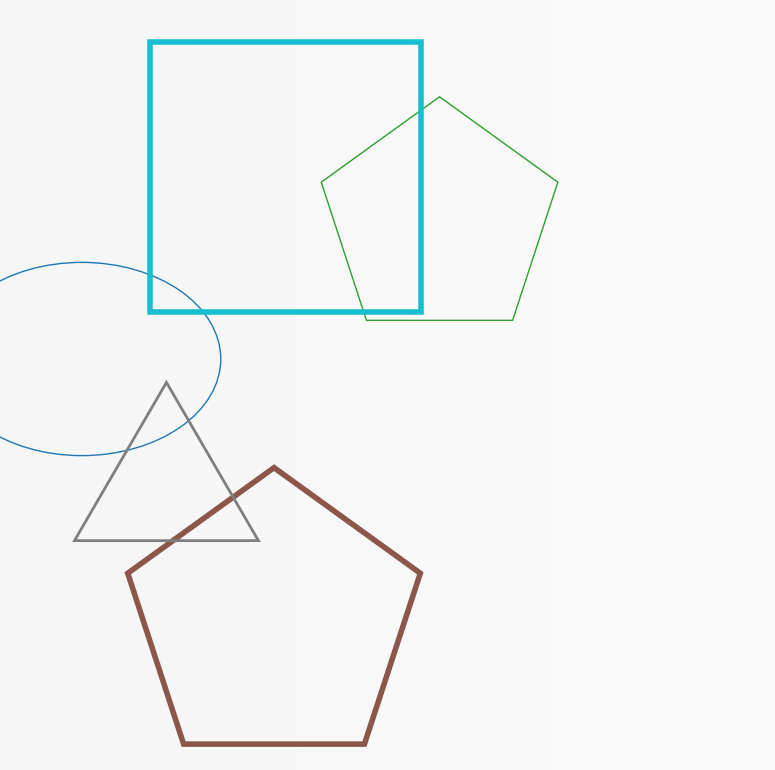[{"shape": "oval", "thickness": 0.5, "radius": 0.9, "center": [0.106, 0.534]}, {"shape": "pentagon", "thickness": 0.5, "radius": 0.8, "center": [0.567, 0.714]}, {"shape": "pentagon", "thickness": 2, "radius": 0.99, "center": [0.354, 0.194]}, {"shape": "triangle", "thickness": 1, "radius": 0.69, "center": [0.215, 0.366]}, {"shape": "square", "thickness": 2, "radius": 0.87, "center": [0.368, 0.77]}]